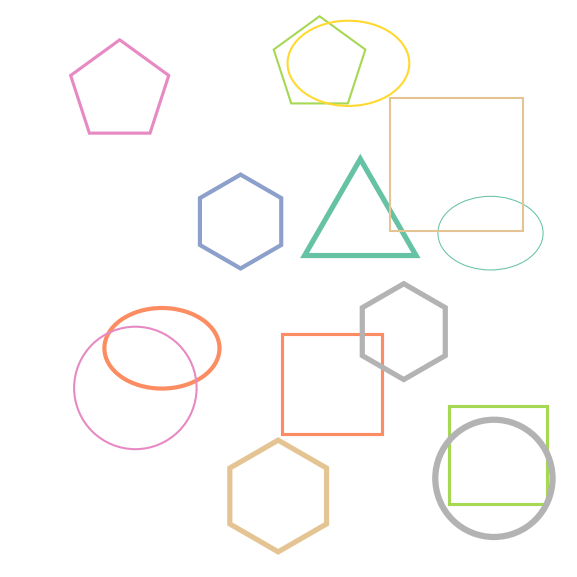[{"shape": "triangle", "thickness": 2.5, "radius": 0.56, "center": [0.624, 0.612]}, {"shape": "oval", "thickness": 0.5, "radius": 0.46, "center": [0.849, 0.595]}, {"shape": "square", "thickness": 1.5, "radius": 0.43, "center": [0.574, 0.334]}, {"shape": "oval", "thickness": 2, "radius": 0.5, "center": [0.28, 0.396]}, {"shape": "hexagon", "thickness": 2, "radius": 0.41, "center": [0.417, 0.616]}, {"shape": "pentagon", "thickness": 1.5, "radius": 0.45, "center": [0.207, 0.841]}, {"shape": "circle", "thickness": 1, "radius": 0.53, "center": [0.234, 0.327]}, {"shape": "pentagon", "thickness": 1, "radius": 0.42, "center": [0.553, 0.888]}, {"shape": "square", "thickness": 1.5, "radius": 0.42, "center": [0.863, 0.212]}, {"shape": "oval", "thickness": 1, "radius": 0.53, "center": [0.603, 0.889]}, {"shape": "square", "thickness": 1, "radius": 0.58, "center": [0.791, 0.714]}, {"shape": "hexagon", "thickness": 2.5, "radius": 0.48, "center": [0.482, 0.14]}, {"shape": "circle", "thickness": 3, "radius": 0.51, "center": [0.855, 0.171]}, {"shape": "hexagon", "thickness": 2.5, "radius": 0.41, "center": [0.699, 0.425]}]